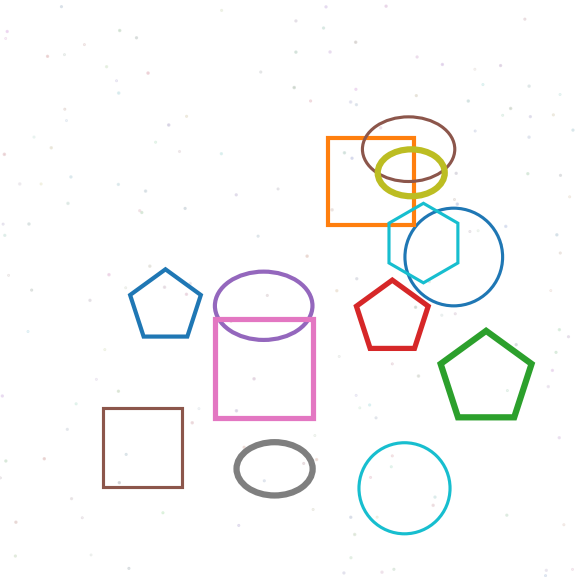[{"shape": "pentagon", "thickness": 2, "radius": 0.32, "center": [0.287, 0.468]}, {"shape": "circle", "thickness": 1.5, "radius": 0.42, "center": [0.786, 0.554]}, {"shape": "square", "thickness": 2, "radius": 0.38, "center": [0.643, 0.685]}, {"shape": "pentagon", "thickness": 3, "radius": 0.41, "center": [0.842, 0.343]}, {"shape": "pentagon", "thickness": 2.5, "radius": 0.33, "center": [0.679, 0.449]}, {"shape": "oval", "thickness": 2, "radius": 0.42, "center": [0.457, 0.47]}, {"shape": "oval", "thickness": 1.5, "radius": 0.4, "center": [0.708, 0.741]}, {"shape": "square", "thickness": 1.5, "radius": 0.34, "center": [0.247, 0.225]}, {"shape": "square", "thickness": 2.5, "radius": 0.43, "center": [0.457, 0.361]}, {"shape": "oval", "thickness": 3, "radius": 0.33, "center": [0.475, 0.187]}, {"shape": "oval", "thickness": 3, "radius": 0.29, "center": [0.712, 0.7]}, {"shape": "hexagon", "thickness": 1.5, "radius": 0.34, "center": [0.733, 0.578]}, {"shape": "circle", "thickness": 1.5, "radius": 0.39, "center": [0.7, 0.154]}]